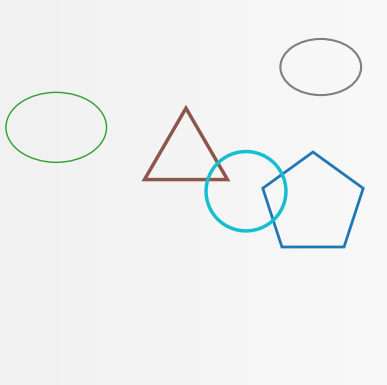[{"shape": "pentagon", "thickness": 2, "radius": 0.68, "center": [0.808, 0.469]}, {"shape": "oval", "thickness": 1, "radius": 0.65, "center": [0.145, 0.669]}, {"shape": "triangle", "thickness": 2.5, "radius": 0.62, "center": [0.48, 0.595]}, {"shape": "oval", "thickness": 1.5, "radius": 0.52, "center": [0.828, 0.826]}, {"shape": "circle", "thickness": 2.5, "radius": 0.52, "center": [0.635, 0.503]}]